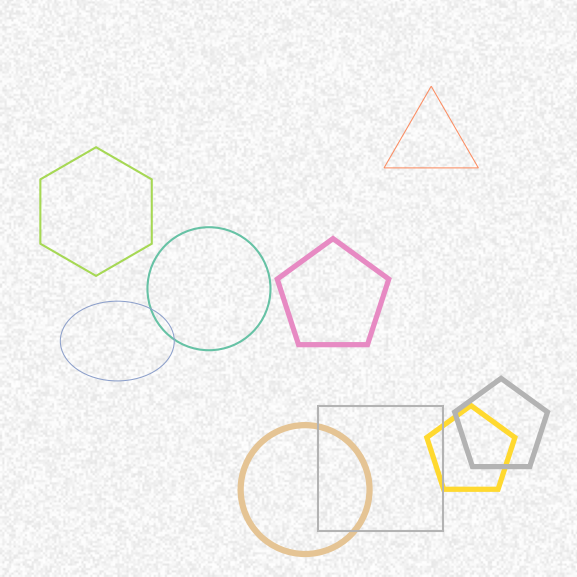[{"shape": "circle", "thickness": 1, "radius": 0.53, "center": [0.362, 0.499]}, {"shape": "triangle", "thickness": 0.5, "radius": 0.47, "center": [0.747, 0.756]}, {"shape": "oval", "thickness": 0.5, "radius": 0.49, "center": [0.203, 0.409]}, {"shape": "pentagon", "thickness": 2.5, "radius": 0.51, "center": [0.577, 0.484]}, {"shape": "hexagon", "thickness": 1, "radius": 0.56, "center": [0.166, 0.633]}, {"shape": "pentagon", "thickness": 2.5, "radius": 0.4, "center": [0.815, 0.217]}, {"shape": "circle", "thickness": 3, "radius": 0.56, "center": [0.528, 0.151]}, {"shape": "pentagon", "thickness": 2.5, "radius": 0.42, "center": [0.868, 0.259]}, {"shape": "square", "thickness": 1, "radius": 0.54, "center": [0.658, 0.188]}]